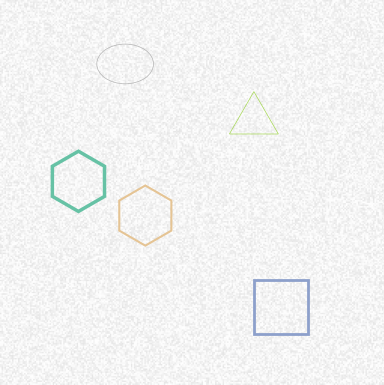[{"shape": "hexagon", "thickness": 2.5, "radius": 0.39, "center": [0.204, 0.529]}, {"shape": "square", "thickness": 2, "radius": 0.35, "center": [0.73, 0.203]}, {"shape": "triangle", "thickness": 0.5, "radius": 0.37, "center": [0.659, 0.689]}, {"shape": "hexagon", "thickness": 1.5, "radius": 0.39, "center": [0.377, 0.44]}, {"shape": "oval", "thickness": 0.5, "radius": 0.37, "center": [0.325, 0.834]}]